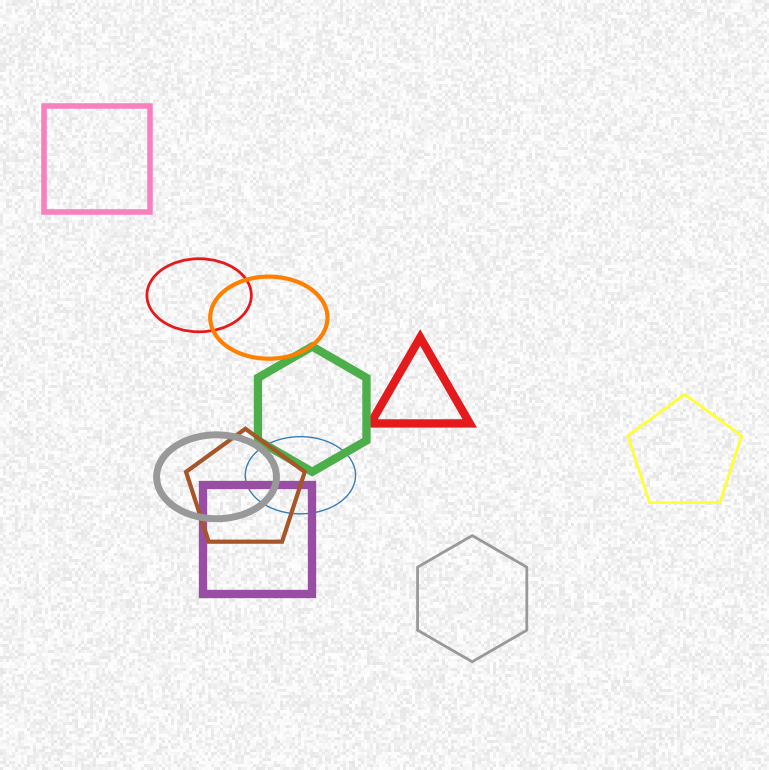[{"shape": "oval", "thickness": 1, "radius": 0.34, "center": [0.259, 0.617]}, {"shape": "triangle", "thickness": 3, "radius": 0.37, "center": [0.546, 0.487]}, {"shape": "oval", "thickness": 0.5, "radius": 0.36, "center": [0.39, 0.383]}, {"shape": "hexagon", "thickness": 3, "radius": 0.41, "center": [0.405, 0.469]}, {"shape": "square", "thickness": 3, "radius": 0.35, "center": [0.335, 0.299]}, {"shape": "oval", "thickness": 1.5, "radius": 0.38, "center": [0.349, 0.587]}, {"shape": "pentagon", "thickness": 1, "radius": 0.39, "center": [0.889, 0.41]}, {"shape": "pentagon", "thickness": 1.5, "radius": 0.41, "center": [0.319, 0.362]}, {"shape": "square", "thickness": 2, "radius": 0.34, "center": [0.126, 0.793]}, {"shape": "oval", "thickness": 2.5, "radius": 0.39, "center": [0.281, 0.381]}, {"shape": "hexagon", "thickness": 1, "radius": 0.41, "center": [0.613, 0.223]}]